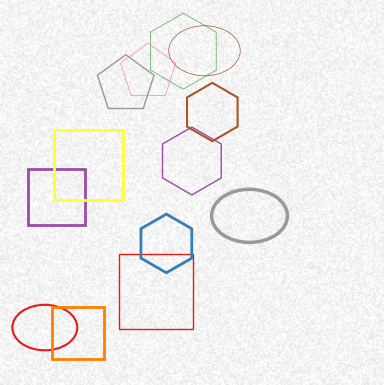[{"shape": "oval", "thickness": 1.5, "radius": 0.42, "center": [0.116, 0.149]}, {"shape": "square", "thickness": 1, "radius": 0.48, "center": [0.405, 0.243]}, {"shape": "hexagon", "thickness": 2, "radius": 0.38, "center": [0.432, 0.368]}, {"shape": "hexagon", "thickness": 0.5, "radius": 0.49, "center": [0.476, 0.867]}, {"shape": "square", "thickness": 2, "radius": 0.36, "center": [0.147, 0.489]}, {"shape": "hexagon", "thickness": 1, "radius": 0.44, "center": [0.498, 0.582]}, {"shape": "square", "thickness": 2, "radius": 0.34, "center": [0.203, 0.135]}, {"shape": "square", "thickness": 2, "radius": 0.45, "center": [0.23, 0.572]}, {"shape": "oval", "thickness": 0.5, "radius": 0.46, "center": [0.531, 0.868]}, {"shape": "hexagon", "thickness": 1.5, "radius": 0.38, "center": [0.551, 0.709]}, {"shape": "pentagon", "thickness": 0.5, "radius": 0.38, "center": [0.385, 0.813]}, {"shape": "pentagon", "thickness": 1, "radius": 0.39, "center": [0.327, 0.781]}, {"shape": "oval", "thickness": 2.5, "radius": 0.49, "center": [0.648, 0.439]}]